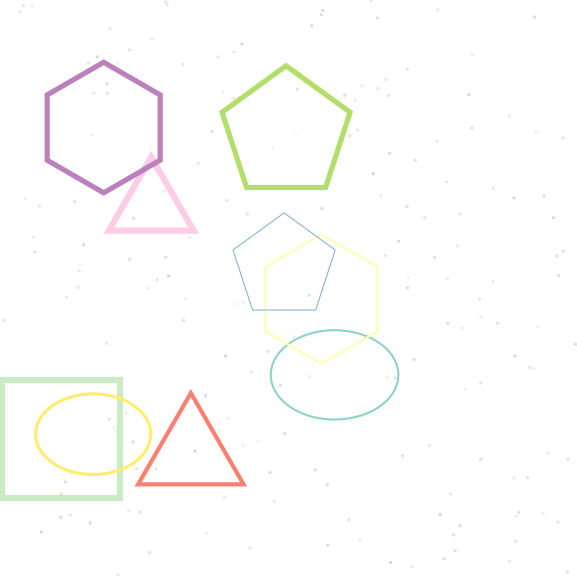[{"shape": "oval", "thickness": 1, "radius": 0.55, "center": [0.579, 0.35]}, {"shape": "hexagon", "thickness": 1, "radius": 0.56, "center": [0.557, 0.481]}, {"shape": "triangle", "thickness": 2, "radius": 0.53, "center": [0.33, 0.213]}, {"shape": "pentagon", "thickness": 0.5, "radius": 0.46, "center": [0.492, 0.538]}, {"shape": "pentagon", "thickness": 2.5, "radius": 0.58, "center": [0.495, 0.769]}, {"shape": "triangle", "thickness": 3, "radius": 0.42, "center": [0.262, 0.642]}, {"shape": "hexagon", "thickness": 2.5, "radius": 0.57, "center": [0.18, 0.778]}, {"shape": "square", "thickness": 3, "radius": 0.51, "center": [0.106, 0.239]}, {"shape": "oval", "thickness": 1.5, "radius": 0.5, "center": [0.161, 0.247]}]